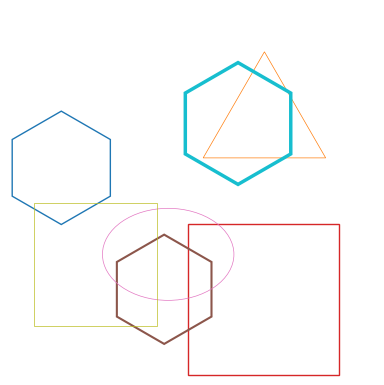[{"shape": "hexagon", "thickness": 1, "radius": 0.74, "center": [0.159, 0.564]}, {"shape": "triangle", "thickness": 0.5, "radius": 0.92, "center": [0.687, 0.682]}, {"shape": "square", "thickness": 1, "radius": 0.98, "center": [0.684, 0.221]}, {"shape": "hexagon", "thickness": 1.5, "radius": 0.71, "center": [0.426, 0.249]}, {"shape": "oval", "thickness": 0.5, "radius": 0.85, "center": [0.437, 0.339]}, {"shape": "square", "thickness": 0.5, "radius": 0.8, "center": [0.249, 0.313]}, {"shape": "hexagon", "thickness": 2.5, "radius": 0.79, "center": [0.618, 0.679]}]